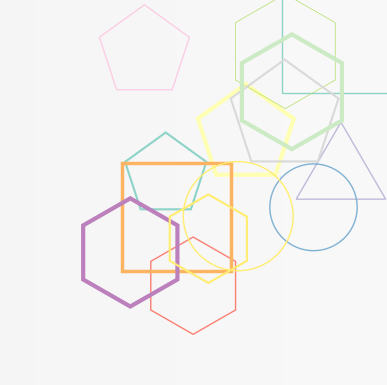[{"shape": "pentagon", "thickness": 1.5, "radius": 0.55, "center": [0.428, 0.546]}, {"shape": "square", "thickness": 1, "radius": 0.7, "center": [0.868, 0.899]}, {"shape": "pentagon", "thickness": 3, "radius": 0.65, "center": [0.634, 0.651]}, {"shape": "triangle", "thickness": 1, "radius": 0.67, "center": [0.88, 0.549]}, {"shape": "hexagon", "thickness": 1, "radius": 0.63, "center": [0.498, 0.258]}, {"shape": "circle", "thickness": 1, "radius": 0.56, "center": [0.809, 0.462]}, {"shape": "square", "thickness": 2.5, "radius": 0.7, "center": [0.455, 0.437]}, {"shape": "hexagon", "thickness": 0.5, "radius": 0.74, "center": [0.736, 0.867]}, {"shape": "pentagon", "thickness": 1, "radius": 0.61, "center": [0.373, 0.866]}, {"shape": "pentagon", "thickness": 1.5, "radius": 0.73, "center": [0.734, 0.699]}, {"shape": "hexagon", "thickness": 3, "radius": 0.7, "center": [0.336, 0.344]}, {"shape": "hexagon", "thickness": 3, "radius": 0.75, "center": [0.753, 0.762]}, {"shape": "circle", "thickness": 1, "radius": 0.71, "center": [0.615, 0.439]}, {"shape": "hexagon", "thickness": 1.5, "radius": 0.57, "center": [0.538, 0.38]}]